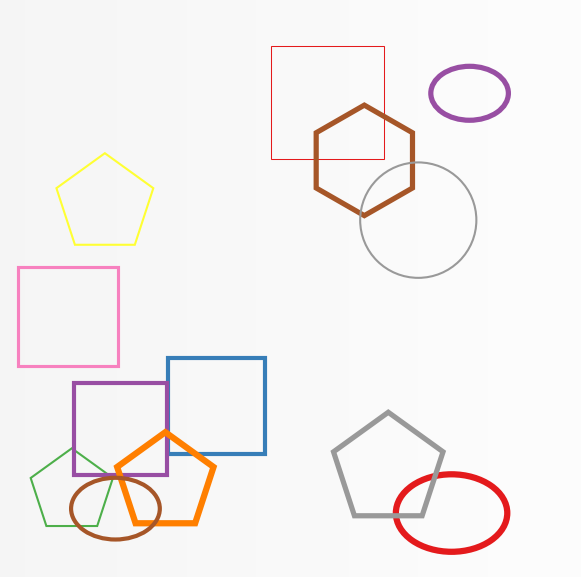[{"shape": "square", "thickness": 0.5, "radius": 0.49, "center": [0.564, 0.822]}, {"shape": "oval", "thickness": 3, "radius": 0.48, "center": [0.777, 0.111]}, {"shape": "square", "thickness": 2, "radius": 0.42, "center": [0.372, 0.296]}, {"shape": "pentagon", "thickness": 1, "radius": 0.37, "center": [0.124, 0.148]}, {"shape": "oval", "thickness": 2.5, "radius": 0.33, "center": [0.808, 0.838]}, {"shape": "square", "thickness": 2, "radius": 0.4, "center": [0.208, 0.256]}, {"shape": "pentagon", "thickness": 3, "radius": 0.44, "center": [0.284, 0.164]}, {"shape": "pentagon", "thickness": 1, "radius": 0.44, "center": [0.18, 0.646]}, {"shape": "hexagon", "thickness": 2.5, "radius": 0.48, "center": [0.627, 0.721]}, {"shape": "oval", "thickness": 2, "radius": 0.38, "center": [0.199, 0.118]}, {"shape": "square", "thickness": 1.5, "radius": 0.43, "center": [0.117, 0.451]}, {"shape": "pentagon", "thickness": 2.5, "radius": 0.5, "center": [0.668, 0.186]}, {"shape": "circle", "thickness": 1, "radius": 0.5, "center": [0.72, 0.618]}]